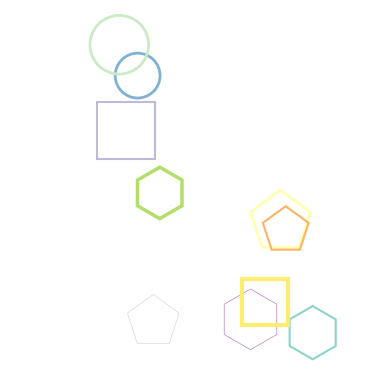[{"shape": "hexagon", "thickness": 1.5, "radius": 0.35, "center": [0.812, 0.136]}, {"shape": "pentagon", "thickness": 2, "radius": 0.41, "center": [0.729, 0.424]}, {"shape": "square", "thickness": 1.5, "radius": 0.37, "center": [0.327, 0.662]}, {"shape": "circle", "thickness": 2, "radius": 0.29, "center": [0.357, 0.804]}, {"shape": "pentagon", "thickness": 1.5, "radius": 0.31, "center": [0.742, 0.402]}, {"shape": "hexagon", "thickness": 2.5, "radius": 0.33, "center": [0.415, 0.499]}, {"shape": "pentagon", "thickness": 0.5, "radius": 0.35, "center": [0.398, 0.165]}, {"shape": "hexagon", "thickness": 0.5, "radius": 0.39, "center": [0.651, 0.17]}, {"shape": "circle", "thickness": 2, "radius": 0.38, "center": [0.31, 0.884]}, {"shape": "square", "thickness": 3, "radius": 0.3, "center": [0.688, 0.215]}]